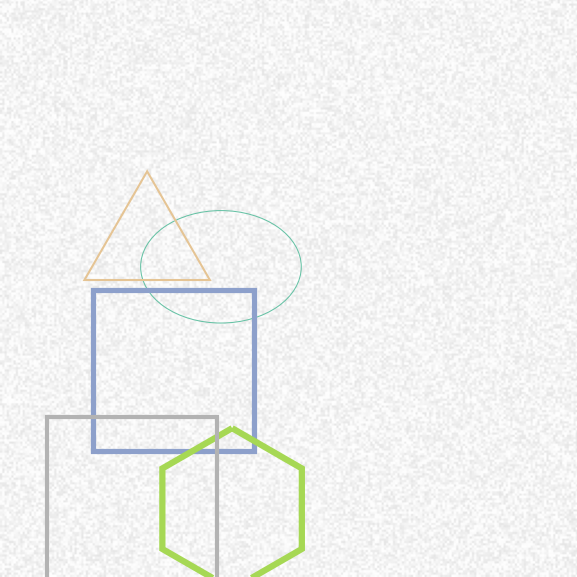[{"shape": "oval", "thickness": 0.5, "radius": 0.7, "center": [0.383, 0.537]}, {"shape": "square", "thickness": 2.5, "radius": 0.7, "center": [0.301, 0.358]}, {"shape": "hexagon", "thickness": 3, "radius": 0.7, "center": [0.402, 0.118]}, {"shape": "triangle", "thickness": 1, "radius": 0.63, "center": [0.255, 0.577]}, {"shape": "square", "thickness": 2, "radius": 0.74, "center": [0.229, 0.13]}]